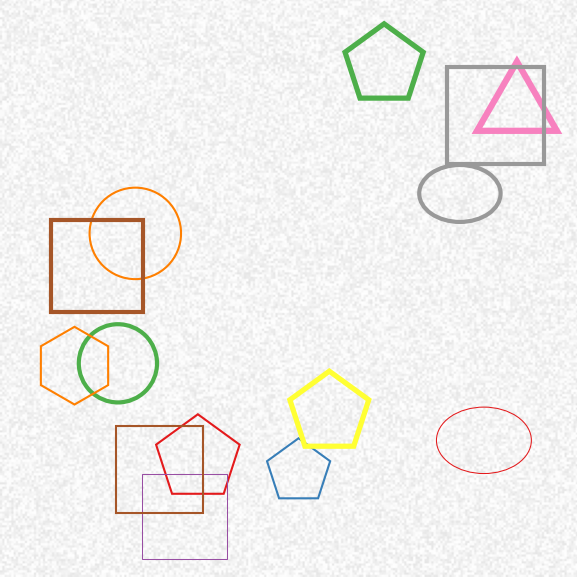[{"shape": "oval", "thickness": 0.5, "radius": 0.41, "center": [0.838, 0.237]}, {"shape": "pentagon", "thickness": 1, "radius": 0.38, "center": [0.343, 0.206]}, {"shape": "pentagon", "thickness": 1, "radius": 0.29, "center": [0.517, 0.183]}, {"shape": "pentagon", "thickness": 2.5, "radius": 0.36, "center": [0.665, 0.887]}, {"shape": "circle", "thickness": 2, "radius": 0.34, "center": [0.204, 0.37]}, {"shape": "square", "thickness": 0.5, "radius": 0.37, "center": [0.319, 0.105]}, {"shape": "hexagon", "thickness": 1, "radius": 0.34, "center": [0.129, 0.366]}, {"shape": "circle", "thickness": 1, "radius": 0.4, "center": [0.234, 0.595]}, {"shape": "pentagon", "thickness": 2.5, "radius": 0.36, "center": [0.57, 0.285]}, {"shape": "square", "thickness": 2, "radius": 0.4, "center": [0.168, 0.539]}, {"shape": "square", "thickness": 1, "radius": 0.38, "center": [0.276, 0.186]}, {"shape": "triangle", "thickness": 3, "radius": 0.4, "center": [0.895, 0.813]}, {"shape": "square", "thickness": 2, "radius": 0.42, "center": [0.858, 0.799]}, {"shape": "oval", "thickness": 2, "radius": 0.35, "center": [0.796, 0.664]}]